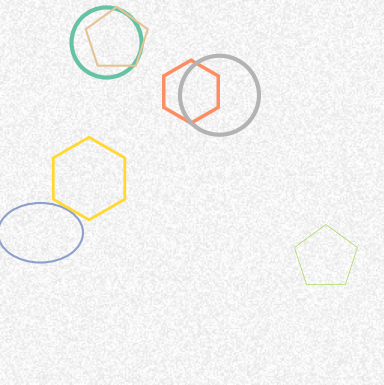[{"shape": "circle", "thickness": 3, "radius": 0.46, "center": [0.277, 0.89]}, {"shape": "hexagon", "thickness": 2.5, "radius": 0.41, "center": [0.496, 0.762]}, {"shape": "oval", "thickness": 1.5, "radius": 0.55, "center": [0.105, 0.395]}, {"shape": "pentagon", "thickness": 0.5, "radius": 0.43, "center": [0.847, 0.331]}, {"shape": "hexagon", "thickness": 2, "radius": 0.54, "center": [0.231, 0.536]}, {"shape": "pentagon", "thickness": 1.5, "radius": 0.42, "center": [0.303, 0.898]}, {"shape": "circle", "thickness": 3, "radius": 0.51, "center": [0.57, 0.753]}]